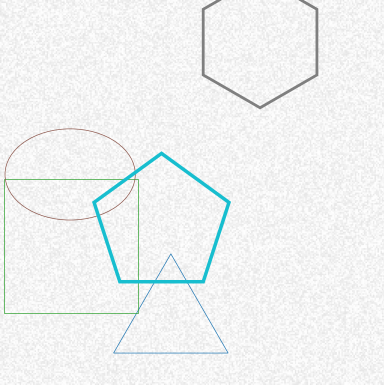[{"shape": "triangle", "thickness": 0.5, "radius": 0.86, "center": [0.444, 0.169]}, {"shape": "square", "thickness": 0.5, "radius": 0.87, "center": [0.185, 0.362]}, {"shape": "oval", "thickness": 0.5, "radius": 0.85, "center": [0.182, 0.547]}, {"shape": "hexagon", "thickness": 2, "radius": 0.85, "center": [0.676, 0.891]}, {"shape": "pentagon", "thickness": 2.5, "radius": 0.92, "center": [0.42, 0.417]}]